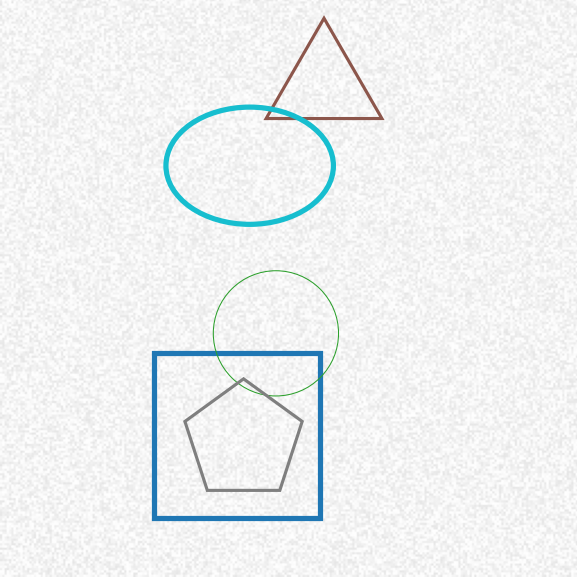[{"shape": "square", "thickness": 2.5, "radius": 0.72, "center": [0.41, 0.245]}, {"shape": "circle", "thickness": 0.5, "radius": 0.54, "center": [0.478, 0.422]}, {"shape": "triangle", "thickness": 1.5, "radius": 0.58, "center": [0.561, 0.852]}, {"shape": "pentagon", "thickness": 1.5, "radius": 0.53, "center": [0.422, 0.236]}, {"shape": "oval", "thickness": 2.5, "radius": 0.72, "center": [0.432, 0.712]}]